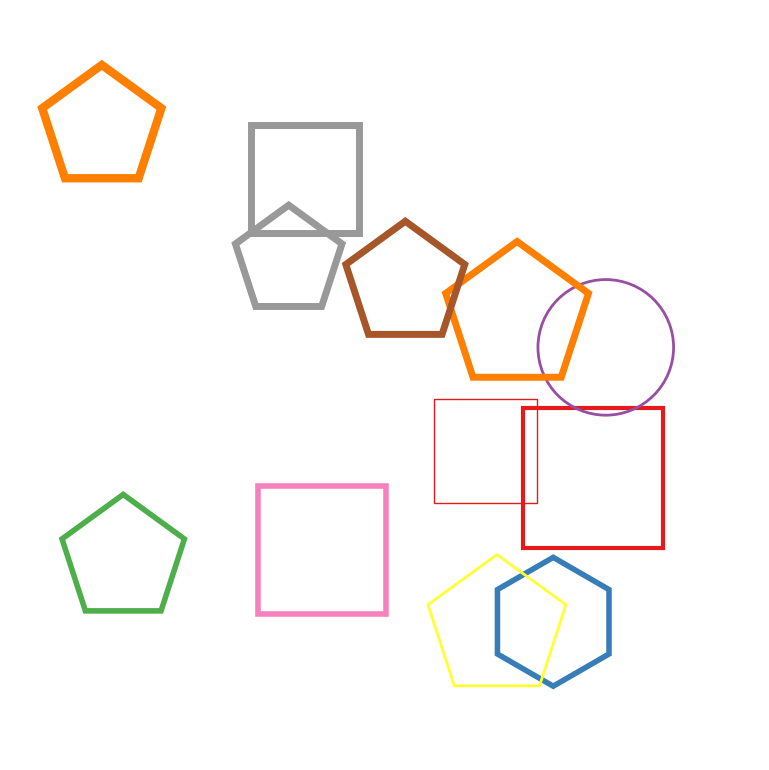[{"shape": "square", "thickness": 1.5, "radius": 0.46, "center": [0.77, 0.379]}, {"shape": "square", "thickness": 0.5, "radius": 0.34, "center": [0.63, 0.414]}, {"shape": "hexagon", "thickness": 2, "radius": 0.42, "center": [0.718, 0.192]}, {"shape": "pentagon", "thickness": 2, "radius": 0.42, "center": [0.16, 0.274]}, {"shape": "circle", "thickness": 1, "radius": 0.44, "center": [0.787, 0.549]}, {"shape": "pentagon", "thickness": 2.5, "radius": 0.49, "center": [0.672, 0.589]}, {"shape": "pentagon", "thickness": 3, "radius": 0.41, "center": [0.132, 0.834]}, {"shape": "pentagon", "thickness": 1, "radius": 0.47, "center": [0.645, 0.186]}, {"shape": "pentagon", "thickness": 2.5, "radius": 0.41, "center": [0.526, 0.631]}, {"shape": "square", "thickness": 2, "radius": 0.42, "center": [0.418, 0.285]}, {"shape": "pentagon", "thickness": 2.5, "radius": 0.36, "center": [0.375, 0.661]}, {"shape": "square", "thickness": 2.5, "radius": 0.35, "center": [0.396, 0.767]}]